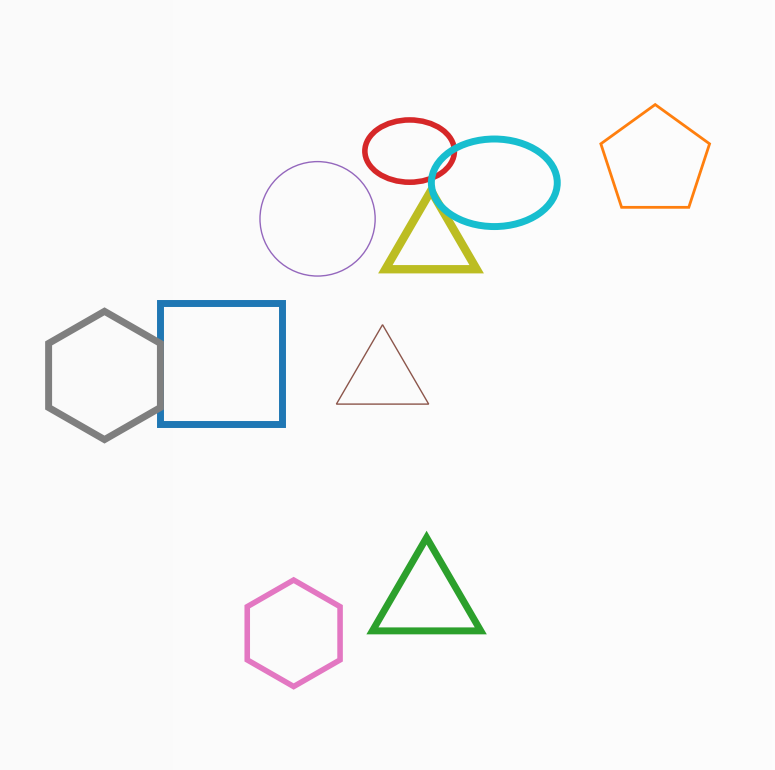[{"shape": "square", "thickness": 2.5, "radius": 0.39, "center": [0.285, 0.528]}, {"shape": "pentagon", "thickness": 1, "radius": 0.37, "center": [0.845, 0.79]}, {"shape": "triangle", "thickness": 2.5, "radius": 0.4, "center": [0.55, 0.221]}, {"shape": "oval", "thickness": 2, "radius": 0.29, "center": [0.529, 0.804]}, {"shape": "circle", "thickness": 0.5, "radius": 0.37, "center": [0.41, 0.716]}, {"shape": "triangle", "thickness": 0.5, "radius": 0.34, "center": [0.494, 0.51]}, {"shape": "hexagon", "thickness": 2, "radius": 0.35, "center": [0.379, 0.178]}, {"shape": "hexagon", "thickness": 2.5, "radius": 0.42, "center": [0.135, 0.512]}, {"shape": "triangle", "thickness": 3, "radius": 0.34, "center": [0.556, 0.684]}, {"shape": "oval", "thickness": 2.5, "radius": 0.41, "center": [0.638, 0.763]}]